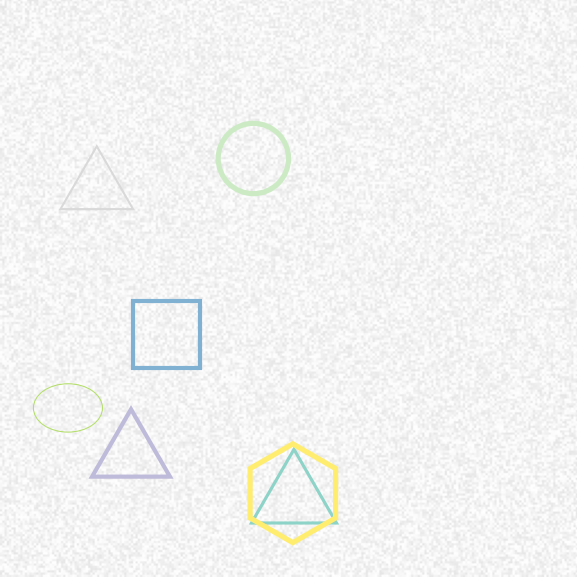[{"shape": "triangle", "thickness": 1.5, "radius": 0.42, "center": [0.509, 0.136]}, {"shape": "triangle", "thickness": 2, "radius": 0.39, "center": [0.227, 0.213]}, {"shape": "square", "thickness": 2, "radius": 0.29, "center": [0.289, 0.42]}, {"shape": "oval", "thickness": 0.5, "radius": 0.3, "center": [0.118, 0.293]}, {"shape": "triangle", "thickness": 1, "radius": 0.36, "center": [0.168, 0.673]}, {"shape": "circle", "thickness": 2.5, "radius": 0.3, "center": [0.439, 0.725]}, {"shape": "hexagon", "thickness": 2.5, "radius": 0.43, "center": [0.507, 0.145]}]